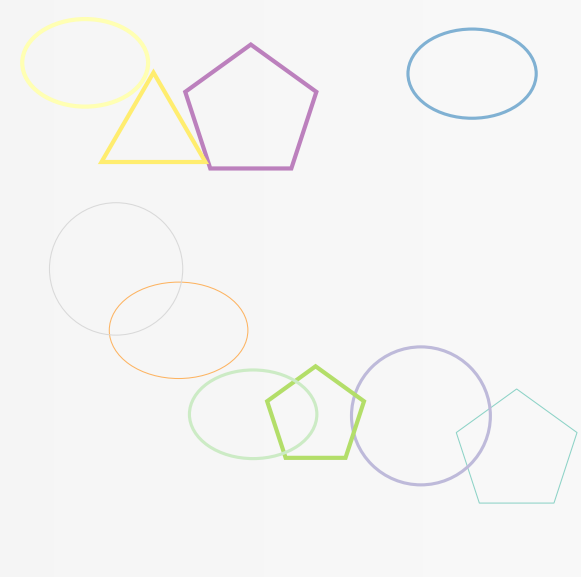[{"shape": "pentagon", "thickness": 0.5, "radius": 0.55, "center": [0.889, 0.216]}, {"shape": "oval", "thickness": 2, "radius": 0.54, "center": [0.147, 0.89]}, {"shape": "circle", "thickness": 1.5, "radius": 0.6, "center": [0.724, 0.279]}, {"shape": "oval", "thickness": 1.5, "radius": 0.55, "center": [0.812, 0.872]}, {"shape": "oval", "thickness": 0.5, "radius": 0.6, "center": [0.307, 0.427]}, {"shape": "pentagon", "thickness": 2, "radius": 0.44, "center": [0.543, 0.277]}, {"shape": "circle", "thickness": 0.5, "radius": 0.57, "center": [0.2, 0.533]}, {"shape": "pentagon", "thickness": 2, "radius": 0.59, "center": [0.431, 0.803]}, {"shape": "oval", "thickness": 1.5, "radius": 0.55, "center": [0.436, 0.282]}, {"shape": "triangle", "thickness": 2, "radius": 0.52, "center": [0.264, 0.77]}]